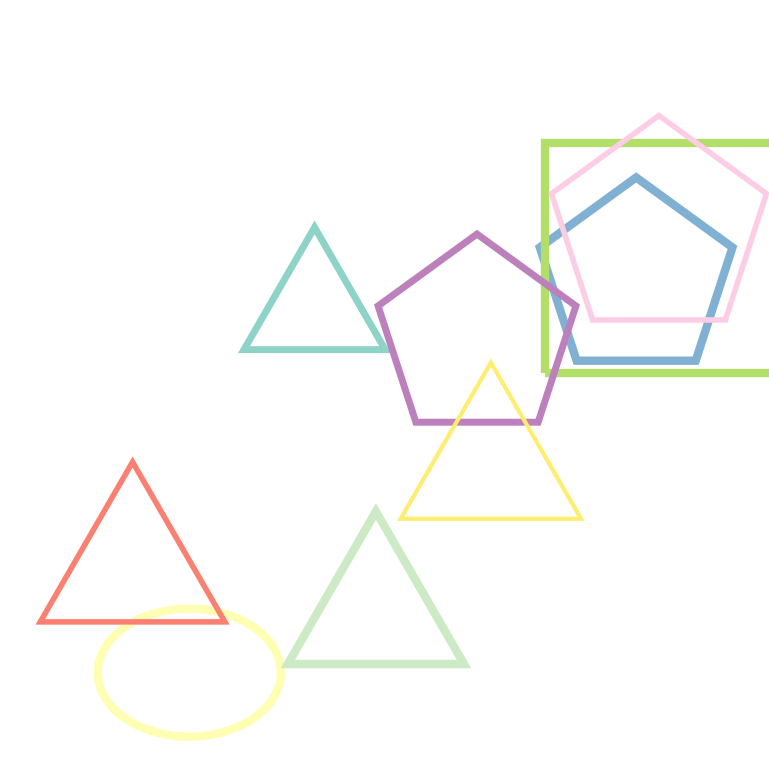[{"shape": "triangle", "thickness": 2.5, "radius": 0.53, "center": [0.409, 0.599]}, {"shape": "oval", "thickness": 3, "radius": 0.59, "center": [0.246, 0.126]}, {"shape": "triangle", "thickness": 2, "radius": 0.69, "center": [0.172, 0.262]}, {"shape": "pentagon", "thickness": 3, "radius": 0.66, "center": [0.826, 0.638]}, {"shape": "square", "thickness": 3, "radius": 0.75, "center": [0.858, 0.665]}, {"shape": "pentagon", "thickness": 2, "radius": 0.73, "center": [0.856, 0.703]}, {"shape": "pentagon", "thickness": 2.5, "radius": 0.68, "center": [0.619, 0.561]}, {"shape": "triangle", "thickness": 3, "radius": 0.66, "center": [0.488, 0.204]}, {"shape": "triangle", "thickness": 1.5, "radius": 0.68, "center": [0.637, 0.394]}]